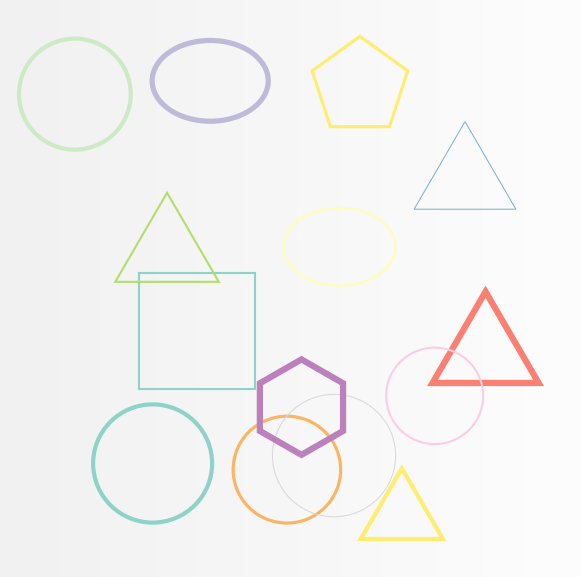[{"shape": "circle", "thickness": 2, "radius": 0.51, "center": [0.263, 0.197]}, {"shape": "square", "thickness": 1, "radius": 0.5, "center": [0.339, 0.426]}, {"shape": "oval", "thickness": 1, "radius": 0.48, "center": [0.584, 0.572]}, {"shape": "oval", "thickness": 2.5, "radius": 0.5, "center": [0.362, 0.859]}, {"shape": "triangle", "thickness": 3, "radius": 0.53, "center": [0.835, 0.389]}, {"shape": "triangle", "thickness": 0.5, "radius": 0.51, "center": [0.8, 0.687]}, {"shape": "circle", "thickness": 1.5, "radius": 0.46, "center": [0.494, 0.186]}, {"shape": "triangle", "thickness": 1, "radius": 0.51, "center": [0.287, 0.563]}, {"shape": "circle", "thickness": 1, "radius": 0.42, "center": [0.748, 0.314]}, {"shape": "circle", "thickness": 0.5, "radius": 0.53, "center": [0.575, 0.21]}, {"shape": "hexagon", "thickness": 3, "radius": 0.41, "center": [0.519, 0.294]}, {"shape": "circle", "thickness": 2, "radius": 0.48, "center": [0.129, 0.836]}, {"shape": "pentagon", "thickness": 1.5, "radius": 0.43, "center": [0.619, 0.85]}, {"shape": "triangle", "thickness": 2, "radius": 0.41, "center": [0.691, 0.107]}]